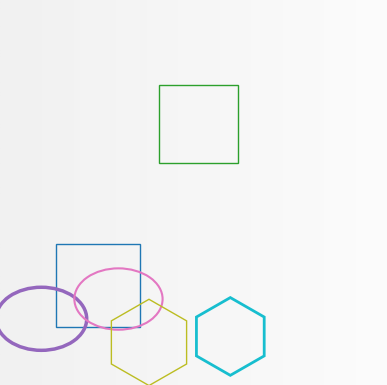[{"shape": "square", "thickness": 1, "radius": 0.54, "center": [0.254, 0.258]}, {"shape": "square", "thickness": 1, "radius": 0.51, "center": [0.512, 0.677]}, {"shape": "oval", "thickness": 2.5, "radius": 0.59, "center": [0.107, 0.172]}, {"shape": "oval", "thickness": 1.5, "radius": 0.57, "center": [0.306, 0.223]}, {"shape": "hexagon", "thickness": 1, "radius": 0.56, "center": [0.384, 0.111]}, {"shape": "hexagon", "thickness": 2, "radius": 0.5, "center": [0.594, 0.126]}]